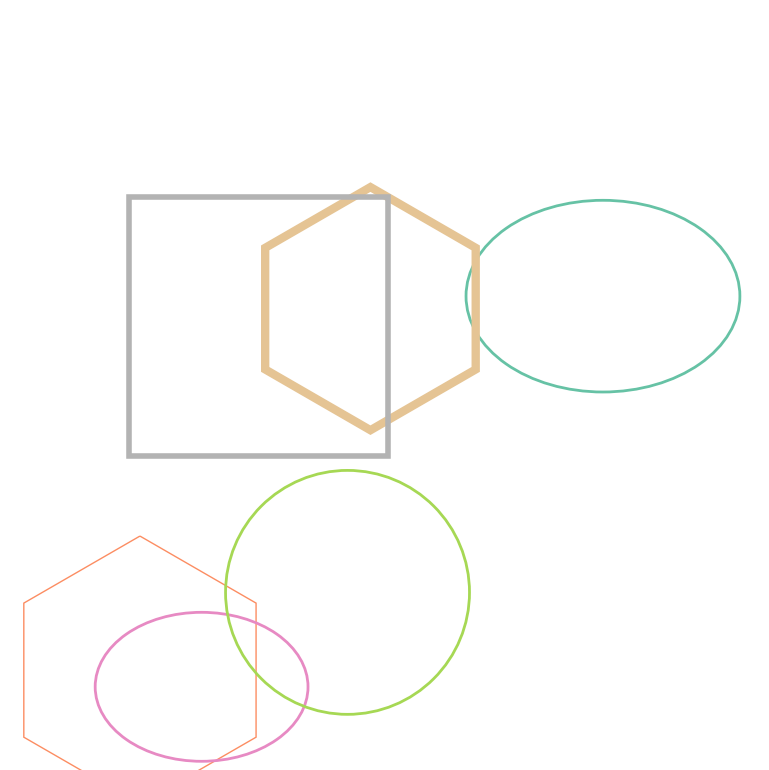[{"shape": "oval", "thickness": 1, "radius": 0.89, "center": [0.783, 0.615]}, {"shape": "hexagon", "thickness": 0.5, "radius": 0.87, "center": [0.182, 0.13]}, {"shape": "oval", "thickness": 1, "radius": 0.69, "center": [0.262, 0.108]}, {"shape": "circle", "thickness": 1, "radius": 0.79, "center": [0.451, 0.231]}, {"shape": "hexagon", "thickness": 3, "radius": 0.79, "center": [0.481, 0.599]}, {"shape": "square", "thickness": 2, "radius": 0.84, "center": [0.336, 0.576]}]